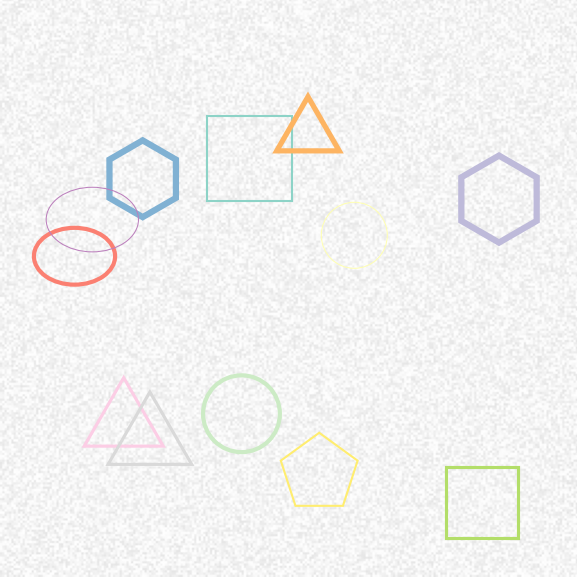[{"shape": "square", "thickness": 1, "radius": 0.37, "center": [0.432, 0.725]}, {"shape": "circle", "thickness": 0.5, "radius": 0.29, "center": [0.614, 0.592]}, {"shape": "hexagon", "thickness": 3, "radius": 0.38, "center": [0.864, 0.654]}, {"shape": "oval", "thickness": 2, "radius": 0.35, "center": [0.129, 0.555]}, {"shape": "hexagon", "thickness": 3, "radius": 0.33, "center": [0.247, 0.69]}, {"shape": "triangle", "thickness": 2.5, "radius": 0.31, "center": [0.533, 0.769]}, {"shape": "square", "thickness": 1.5, "radius": 0.31, "center": [0.835, 0.129]}, {"shape": "triangle", "thickness": 1.5, "radius": 0.39, "center": [0.214, 0.266]}, {"shape": "triangle", "thickness": 1.5, "radius": 0.42, "center": [0.26, 0.237]}, {"shape": "oval", "thickness": 0.5, "radius": 0.4, "center": [0.16, 0.619]}, {"shape": "circle", "thickness": 2, "radius": 0.33, "center": [0.418, 0.283]}, {"shape": "pentagon", "thickness": 1, "radius": 0.35, "center": [0.553, 0.18]}]